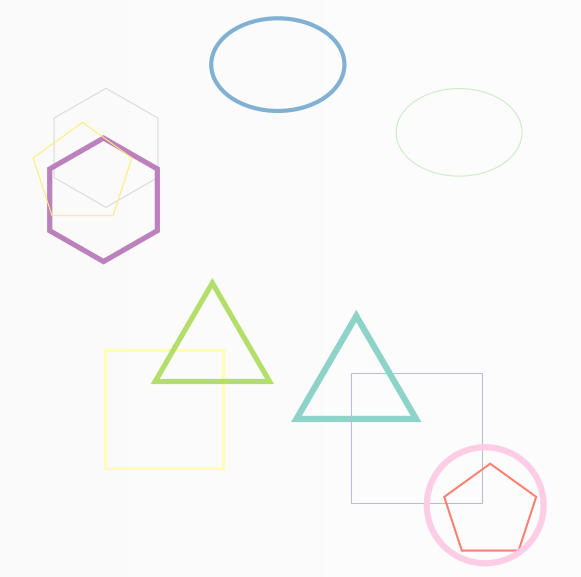[{"shape": "triangle", "thickness": 3, "radius": 0.59, "center": [0.613, 0.333]}, {"shape": "square", "thickness": 1.5, "radius": 0.51, "center": [0.283, 0.291]}, {"shape": "square", "thickness": 0.5, "radius": 0.56, "center": [0.716, 0.24]}, {"shape": "pentagon", "thickness": 1, "radius": 0.42, "center": [0.843, 0.113]}, {"shape": "oval", "thickness": 2, "radius": 0.57, "center": [0.478, 0.887]}, {"shape": "triangle", "thickness": 2.5, "radius": 0.57, "center": [0.365, 0.395]}, {"shape": "circle", "thickness": 3, "radius": 0.5, "center": [0.835, 0.124]}, {"shape": "hexagon", "thickness": 0.5, "radius": 0.52, "center": [0.182, 0.743]}, {"shape": "hexagon", "thickness": 2.5, "radius": 0.53, "center": [0.178, 0.653]}, {"shape": "oval", "thickness": 0.5, "radius": 0.54, "center": [0.79, 0.77]}, {"shape": "pentagon", "thickness": 0.5, "radius": 0.45, "center": [0.142, 0.698]}]